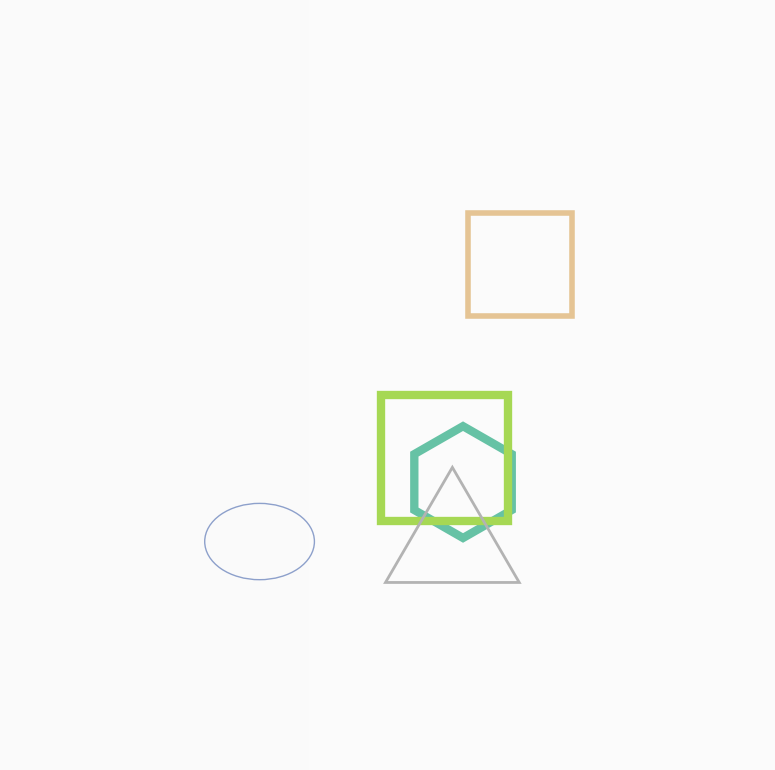[{"shape": "hexagon", "thickness": 3, "radius": 0.36, "center": [0.597, 0.374]}, {"shape": "oval", "thickness": 0.5, "radius": 0.35, "center": [0.335, 0.297]}, {"shape": "square", "thickness": 3, "radius": 0.41, "center": [0.574, 0.405]}, {"shape": "square", "thickness": 2, "radius": 0.33, "center": [0.671, 0.656]}, {"shape": "triangle", "thickness": 1, "radius": 0.5, "center": [0.584, 0.293]}]